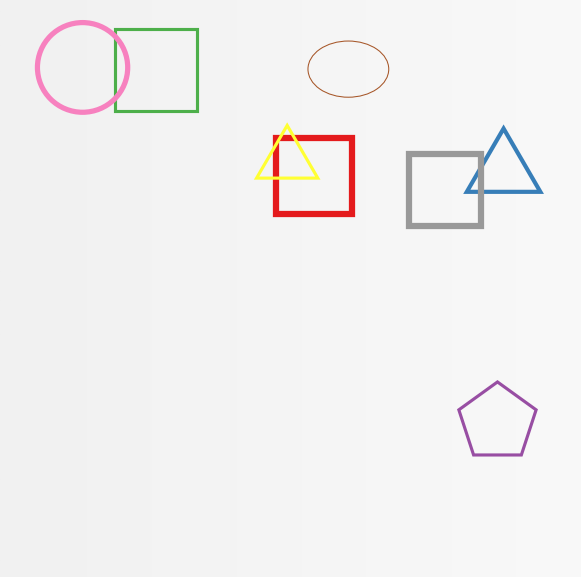[{"shape": "square", "thickness": 3, "radius": 0.33, "center": [0.54, 0.695]}, {"shape": "triangle", "thickness": 2, "radius": 0.37, "center": [0.866, 0.703]}, {"shape": "square", "thickness": 1.5, "radius": 0.35, "center": [0.268, 0.878]}, {"shape": "pentagon", "thickness": 1.5, "radius": 0.35, "center": [0.856, 0.268]}, {"shape": "triangle", "thickness": 1.5, "radius": 0.3, "center": [0.494, 0.721]}, {"shape": "oval", "thickness": 0.5, "radius": 0.35, "center": [0.599, 0.879]}, {"shape": "circle", "thickness": 2.5, "radius": 0.39, "center": [0.142, 0.882]}, {"shape": "square", "thickness": 3, "radius": 0.31, "center": [0.765, 0.67]}]